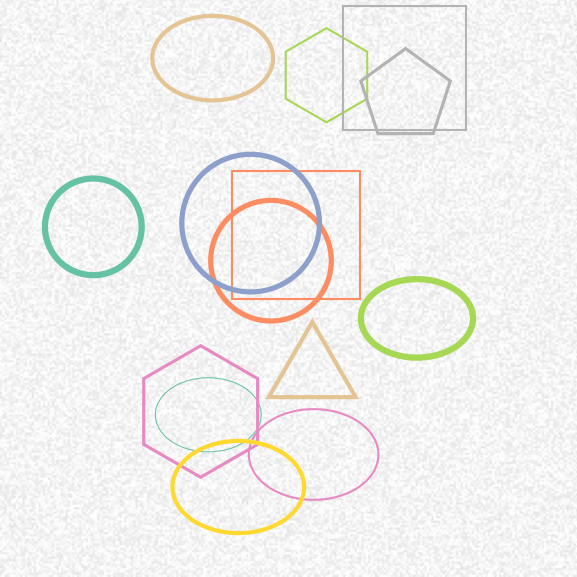[{"shape": "oval", "thickness": 0.5, "radius": 0.46, "center": [0.361, 0.281]}, {"shape": "circle", "thickness": 3, "radius": 0.42, "center": [0.162, 0.606]}, {"shape": "circle", "thickness": 2.5, "radius": 0.52, "center": [0.469, 0.548]}, {"shape": "square", "thickness": 1, "radius": 0.55, "center": [0.513, 0.592]}, {"shape": "circle", "thickness": 2.5, "radius": 0.6, "center": [0.434, 0.613]}, {"shape": "hexagon", "thickness": 1.5, "radius": 0.57, "center": [0.347, 0.287]}, {"shape": "oval", "thickness": 1, "radius": 0.56, "center": [0.543, 0.212]}, {"shape": "oval", "thickness": 3, "radius": 0.49, "center": [0.722, 0.448]}, {"shape": "hexagon", "thickness": 1, "radius": 0.41, "center": [0.565, 0.869]}, {"shape": "oval", "thickness": 2, "radius": 0.57, "center": [0.413, 0.156]}, {"shape": "oval", "thickness": 2, "radius": 0.52, "center": [0.368, 0.898]}, {"shape": "triangle", "thickness": 2, "radius": 0.43, "center": [0.541, 0.355]}, {"shape": "pentagon", "thickness": 1.5, "radius": 0.41, "center": [0.702, 0.834]}, {"shape": "square", "thickness": 1, "radius": 0.54, "center": [0.7, 0.881]}]